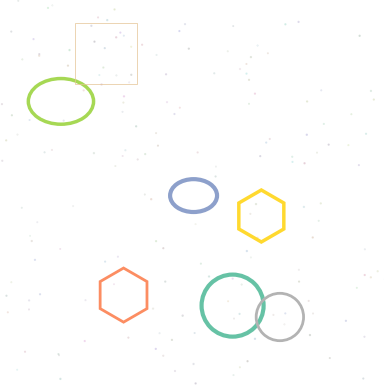[{"shape": "circle", "thickness": 3, "radius": 0.4, "center": [0.604, 0.206]}, {"shape": "hexagon", "thickness": 2, "radius": 0.35, "center": [0.321, 0.234]}, {"shape": "oval", "thickness": 3, "radius": 0.3, "center": [0.503, 0.492]}, {"shape": "oval", "thickness": 2.5, "radius": 0.42, "center": [0.158, 0.737]}, {"shape": "hexagon", "thickness": 2.5, "radius": 0.34, "center": [0.679, 0.439]}, {"shape": "square", "thickness": 0.5, "radius": 0.4, "center": [0.276, 0.862]}, {"shape": "circle", "thickness": 2, "radius": 0.31, "center": [0.727, 0.177]}]